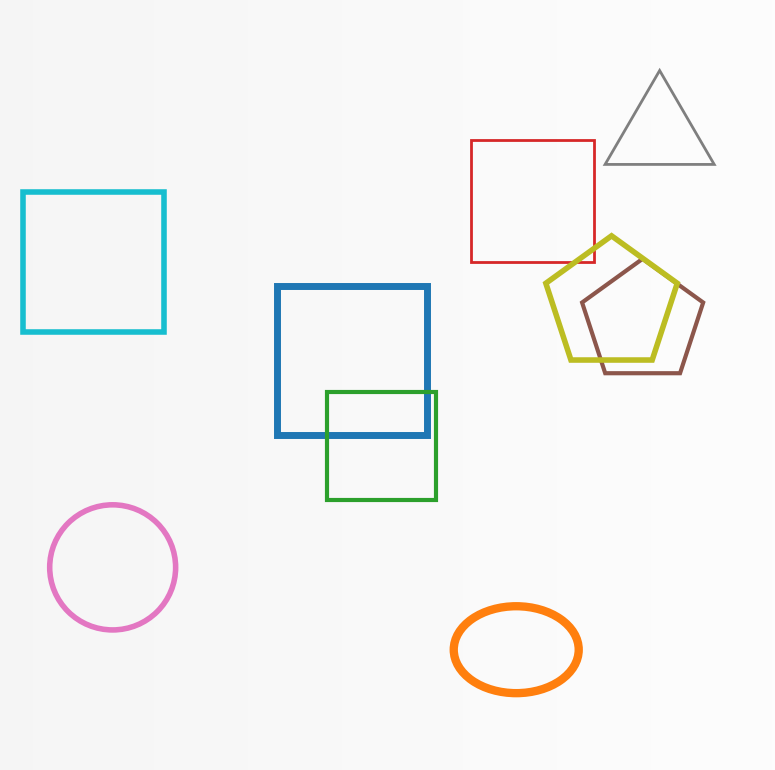[{"shape": "square", "thickness": 2.5, "radius": 0.48, "center": [0.454, 0.532]}, {"shape": "oval", "thickness": 3, "radius": 0.4, "center": [0.666, 0.156]}, {"shape": "square", "thickness": 1.5, "radius": 0.35, "center": [0.492, 0.421]}, {"shape": "square", "thickness": 1, "radius": 0.4, "center": [0.688, 0.739]}, {"shape": "pentagon", "thickness": 1.5, "radius": 0.41, "center": [0.829, 0.582]}, {"shape": "circle", "thickness": 2, "radius": 0.41, "center": [0.145, 0.263]}, {"shape": "triangle", "thickness": 1, "radius": 0.41, "center": [0.851, 0.827]}, {"shape": "pentagon", "thickness": 2, "radius": 0.45, "center": [0.789, 0.605]}, {"shape": "square", "thickness": 2, "radius": 0.45, "center": [0.121, 0.66]}]